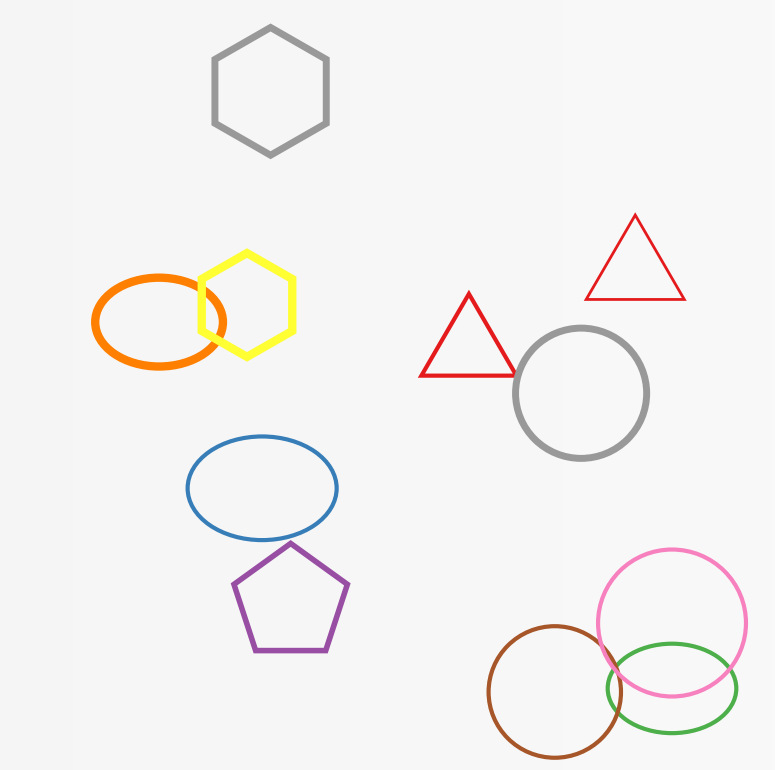[{"shape": "triangle", "thickness": 1, "radius": 0.37, "center": [0.82, 0.648]}, {"shape": "triangle", "thickness": 1.5, "radius": 0.35, "center": [0.605, 0.548]}, {"shape": "oval", "thickness": 1.5, "radius": 0.48, "center": [0.338, 0.366]}, {"shape": "oval", "thickness": 1.5, "radius": 0.41, "center": [0.867, 0.106]}, {"shape": "pentagon", "thickness": 2, "radius": 0.38, "center": [0.375, 0.217]}, {"shape": "oval", "thickness": 3, "radius": 0.41, "center": [0.205, 0.582]}, {"shape": "hexagon", "thickness": 3, "radius": 0.34, "center": [0.319, 0.604]}, {"shape": "circle", "thickness": 1.5, "radius": 0.43, "center": [0.716, 0.101]}, {"shape": "circle", "thickness": 1.5, "radius": 0.48, "center": [0.867, 0.191]}, {"shape": "circle", "thickness": 2.5, "radius": 0.42, "center": [0.75, 0.489]}, {"shape": "hexagon", "thickness": 2.5, "radius": 0.41, "center": [0.349, 0.881]}]